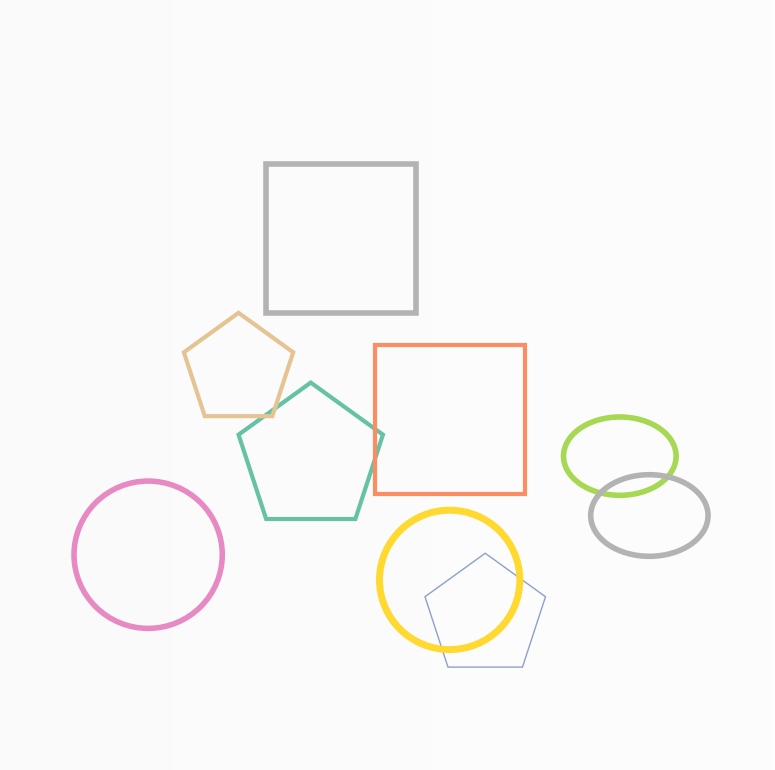[{"shape": "pentagon", "thickness": 1.5, "radius": 0.49, "center": [0.401, 0.405]}, {"shape": "square", "thickness": 1.5, "radius": 0.49, "center": [0.581, 0.455]}, {"shape": "pentagon", "thickness": 0.5, "radius": 0.41, "center": [0.626, 0.2]}, {"shape": "circle", "thickness": 2, "radius": 0.48, "center": [0.191, 0.28]}, {"shape": "oval", "thickness": 2, "radius": 0.36, "center": [0.8, 0.408]}, {"shape": "circle", "thickness": 2.5, "radius": 0.45, "center": [0.58, 0.247]}, {"shape": "pentagon", "thickness": 1.5, "radius": 0.37, "center": [0.308, 0.52]}, {"shape": "oval", "thickness": 2, "radius": 0.38, "center": [0.838, 0.331]}, {"shape": "square", "thickness": 2, "radius": 0.48, "center": [0.44, 0.69]}]